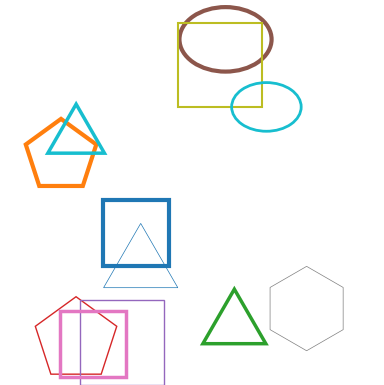[{"shape": "triangle", "thickness": 0.5, "radius": 0.56, "center": [0.365, 0.308]}, {"shape": "square", "thickness": 3, "radius": 0.43, "center": [0.354, 0.396]}, {"shape": "pentagon", "thickness": 3, "radius": 0.48, "center": [0.159, 0.595]}, {"shape": "triangle", "thickness": 2.5, "radius": 0.47, "center": [0.609, 0.154]}, {"shape": "pentagon", "thickness": 1, "radius": 0.56, "center": [0.197, 0.118]}, {"shape": "square", "thickness": 1, "radius": 0.55, "center": [0.317, 0.111]}, {"shape": "oval", "thickness": 3, "radius": 0.6, "center": [0.586, 0.898]}, {"shape": "square", "thickness": 2.5, "radius": 0.43, "center": [0.241, 0.107]}, {"shape": "hexagon", "thickness": 0.5, "radius": 0.55, "center": [0.796, 0.199]}, {"shape": "square", "thickness": 1.5, "radius": 0.55, "center": [0.572, 0.831]}, {"shape": "triangle", "thickness": 2.5, "radius": 0.42, "center": [0.198, 0.645]}, {"shape": "oval", "thickness": 2, "radius": 0.45, "center": [0.692, 0.722]}]